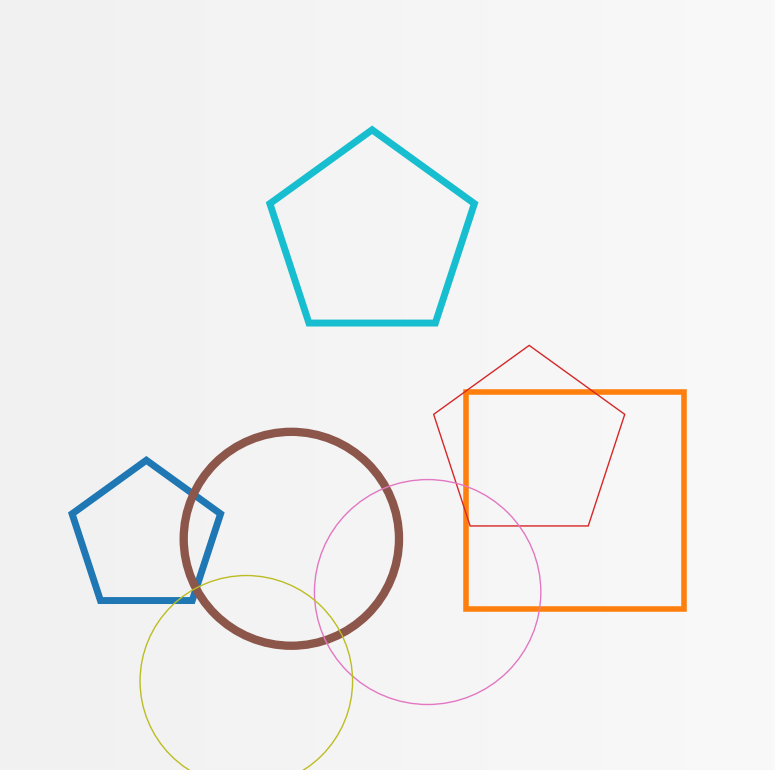[{"shape": "pentagon", "thickness": 2.5, "radius": 0.5, "center": [0.189, 0.302]}, {"shape": "square", "thickness": 2, "radius": 0.7, "center": [0.742, 0.35]}, {"shape": "pentagon", "thickness": 0.5, "radius": 0.65, "center": [0.683, 0.422]}, {"shape": "circle", "thickness": 3, "radius": 0.69, "center": [0.376, 0.3]}, {"shape": "circle", "thickness": 0.5, "radius": 0.73, "center": [0.552, 0.231]}, {"shape": "circle", "thickness": 0.5, "radius": 0.69, "center": [0.318, 0.115]}, {"shape": "pentagon", "thickness": 2.5, "radius": 0.69, "center": [0.48, 0.693]}]